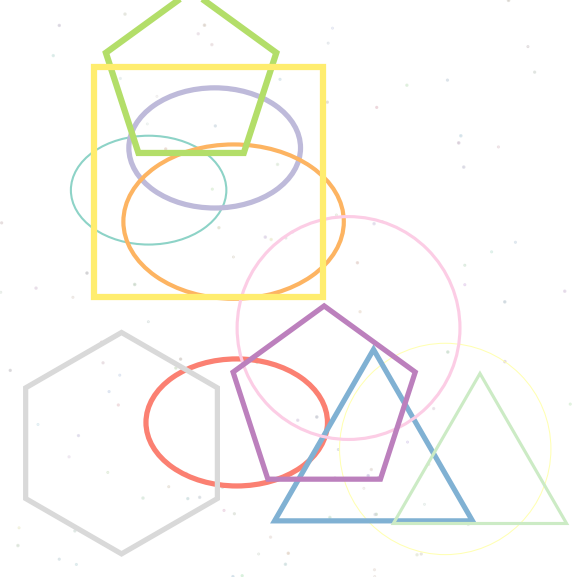[{"shape": "oval", "thickness": 1, "radius": 0.67, "center": [0.257, 0.67]}, {"shape": "circle", "thickness": 0.5, "radius": 0.91, "center": [0.771, 0.222]}, {"shape": "oval", "thickness": 2.5, "radius": 0.74, "center": [0.372, 0.743]}, {"shape": "oval", "thickness": 2.5, "radius": 0.79, "center": [0.41, 0.268]}, {"shape": "triangle", "thickness": 2.5, "radius": 0.99, "center": [0.647, 0.196]}, {"shape": "oval", "thickness": 2, "radius": 0.95, "center": [0.404, 0.615]}, {"shape": "pentagon", "thickness": 3, "radius": 0.78, "center": [0.331, 0.86]}, {"shape": "circle", "thickness": 1.5, "radius": 0.96, "center": [0.604, 0.431]}, {"shape": "hexagon", "thickness": 2.5, "radius": 0.96, "center": [0.21, 0.232]}, {"shape": "pentagon", "thickness": 2.5, "radius": 0.83, "center": [0.561, 0.304]}, {"shape": "triangle", "thickness": 1.5, "radius": 0.87, "center": [0.831, 0.179]}, {"shape": "square", "thickness": 3, "radius": 1.0, "center": [0.361, 0.684]}]